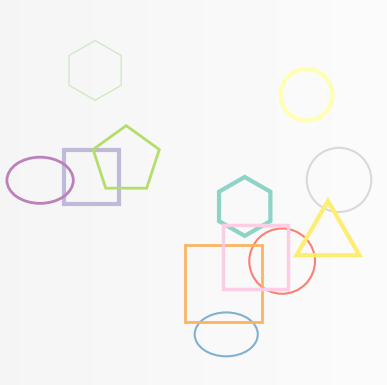[{"shape": "hexagon", "thickness": 3, "radius": 0.38, "center": [0.631, 0.464]}, {"shape": "circle", "thickness": 3, "radius": 0.33, "center": [0.791, 0.754]}, {"shape": "square", "thickness": 3, "radius": 0.35, "center": [0.236, 0.541]}, {"shape": "circle", "thickness": 1.5, "radius": 0.42, "center": [0.728, 0.322]}, {"shape": "oval", "thickness": 1.5, "radius": 0.41, "center": [0.584, 0.131]}, {"shape": "square", "thickness": 2, "radius": 0.5, "center": [0.576, 0.264]}, {"shape": "pentagon", "thickness": 2, "radius": 0.45, "center": [0.326, 0.584]}, {"shape": "square", "thickness": 2.5, "radius": 0.42, "center": [0.659, 0.333]}, {"shape": "circle", "thickness": 1.5, "radius": 0.42, "center": [0.875, 0.533]}, {"shape": "oval", "thickness": 2, "radius": 0.43, "center": [0.103, 0.532]}, {"shape": "hexagon", "thickness": 1, "radius": 0.39, "center": [0.245, 0.817]}, {"shape": "triangle", "thickness": 3, "radius": 0.47, "center": [0.846, 0.384]}]